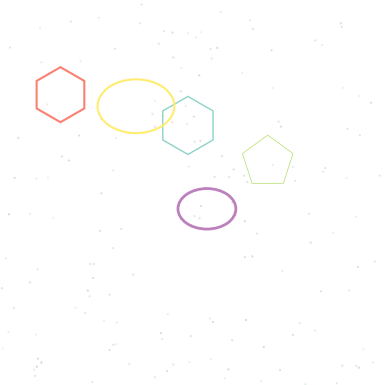[{"shape": "hexagon", "thickness": 1, "radius": 0.38, "center": [0.488, 0.674]}, {"shape": "hexagon", "thickness": 1.5, "radius": 0.36, "center": [0.157, 0.754]}, {"shape": "pentagon", "thickness": 0.5, "radius": 0.35, "center": [0.695, 0.58]}, {"shape": "oval", "thickness": 2, "radius": 0.38, "center": [0.537, 0.458]}, {"shape": "oval", "thickness": 1.5, "radius": 0.5, "center": [0.353, 0.724]}]